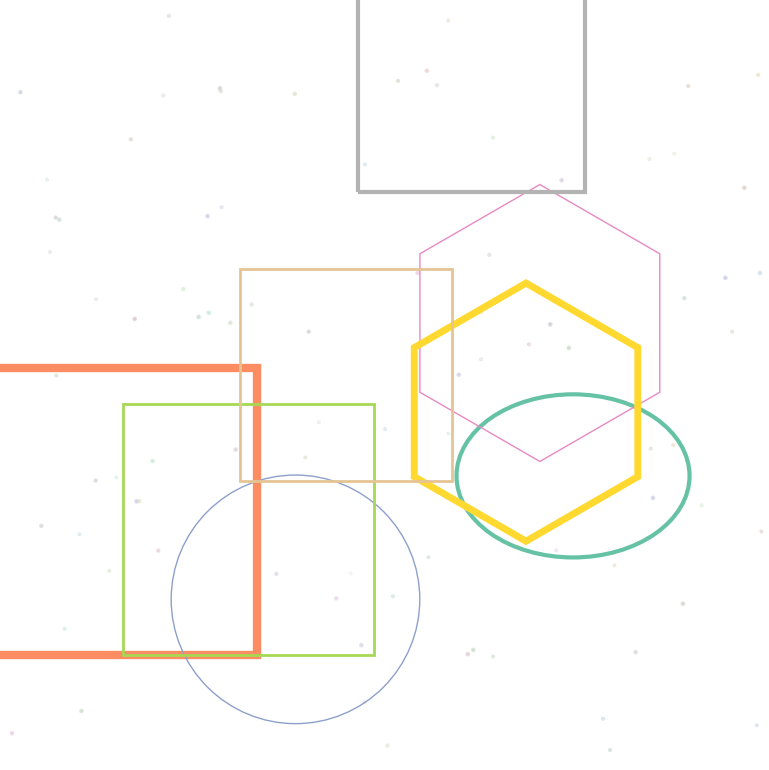[{"shape": "oval", "thickness": 1.5, "radius": 0.76, "center": [0.744, 0.382]}, {"shape": "square", "thickness": 3, "radius": 0.93, "center": [0.147, 0.336]}, {"shape": "circle", "thickness": 0.5, "radius": 0.81, "center": [0.384, 0.222]}, {"shape": "hexagon", "thickness": 0.5, "radius": 0.9, "center": [0.701, 0.581]}, {"shape": "square", "thickness": 1, "radius": 0.82, "center": [0.323, 0.313]}, {"shape": "hexagon", "thickness": 2.5, "radius": 0.84, "center": [0.683, 0.465]}, {"shape": "square", "thickness": 1, "radius": 0.69, "center": [0.45, 0.513]}, {"shape": "square", "thickness": 1.5, "radius": 0.73, "center": [0.612, 0.898]}]